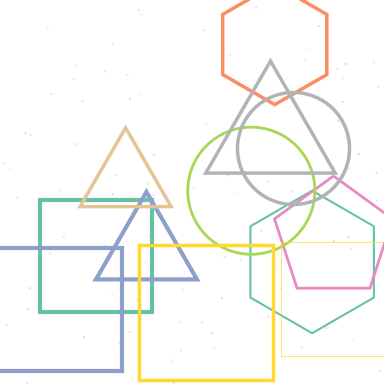[{"shape": "hexagon", "thickness": 1.5, "radius": 0.93, "center": [0.811, 0.32]}, {"shape": "square", "thickness": 3, "radius": 0.73, "center": [0.249, 0.335]}, {"shape": "hexagon", "thickness": 2.5, "radius": 0.78, "center": [0.714, 0.884]}, {"shape": "square", "thickness": 3, "radius": 0.8, "center": [0.156, 0.196]}, {"shape": "triangle", "thickness": 3, "radius": 0.76, "center": [0.38, 0.35]}, {"shape": "pentagon", "thickness": 2, "radius": 0.81, "center": [0.866, 0.382]}, {"shape": "circle", "thickness": 2, "radius": 0.83, "center": [0.653, 0.505]}, {"shape": "square", "thickness": 0.5, "radius": 0.74, "center": [0.878, 0.223]}, {"shape": "square", "thickness": 2.5, "radius": 0.87, "center": [0.536, 0.188]}, {"shape": "triangle", "thickness": 2.5, "radius": 0.68, "center": [0.326, 0.532]}, {"shape": "circle", "thickness": 2.5, "radius": 0.73, "center": [0.762, 0.614]}, {"shape": "triangle", "thickness": 2.5, "radius": 0.97, "center": [0.703, 0.647]}]